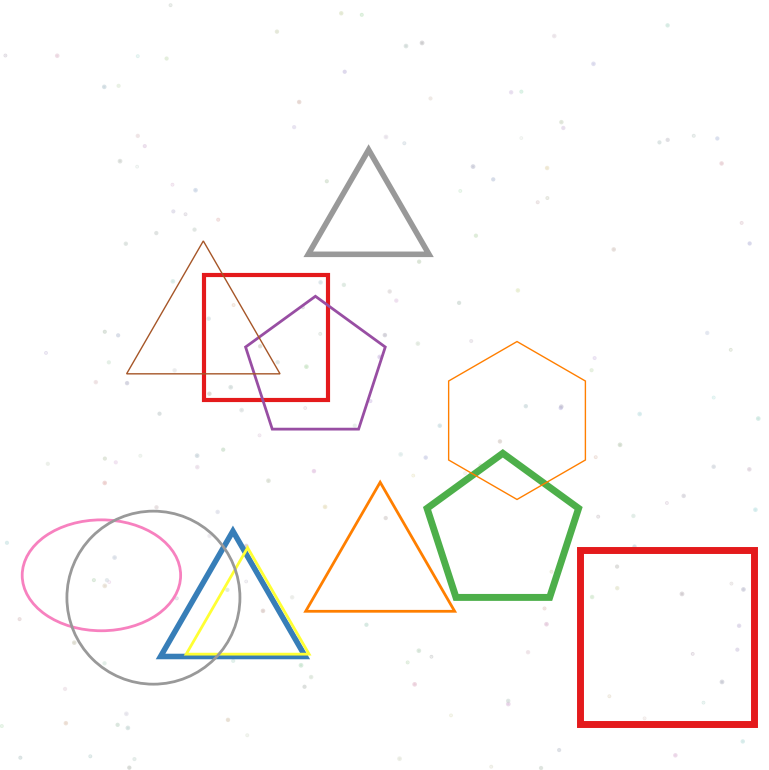[{"shape": "square", "thickness": 2.5, "radius": 0.57, "center": [0.866, 0.172]}, {"shape": "square", "thickness": 1.5, "radius": 0.41, "center": [0.346, 0.561]}, {"shape": "triangle", "thickness": 2, "radius": 0.54, "center": [0.303, 0.202]}, {"shape": "pentagon", "thickness": 2.5, "radius": 0.52, "center": [0.653, 0.308]}, {"shape": "pentagon", "thickness": 1, "radius": 0.48, "center": [0.41, 0.52]}, {"shape": "hexagon", "thickness": 0.5, "radius": 0.51, "center": [0.671, 0.454]}, {"shape": "triangle", "thickness": 1, "radius": 0.56, "center": [0.494, 0.262]}, {"shape": "triangle", "thickness": 1, "radius": 0.46, "center": [0.322, 0.197]}, {"shape": "triangle", "thickness": 0.5, "radius": 0.58, "center": [0.264, 0.572]}, {"shape": "oval", "thickness": 1, "radius": 0.51, "center": [0.132, 0.253]}, {"shape": "circle", "thickness": 1, "radius": 0.56, "center": [0.199, 0.224]}, {"shape": "triangle", "thickness": 2, "radius": 0.45, "center": [0.479, 0.715]}]